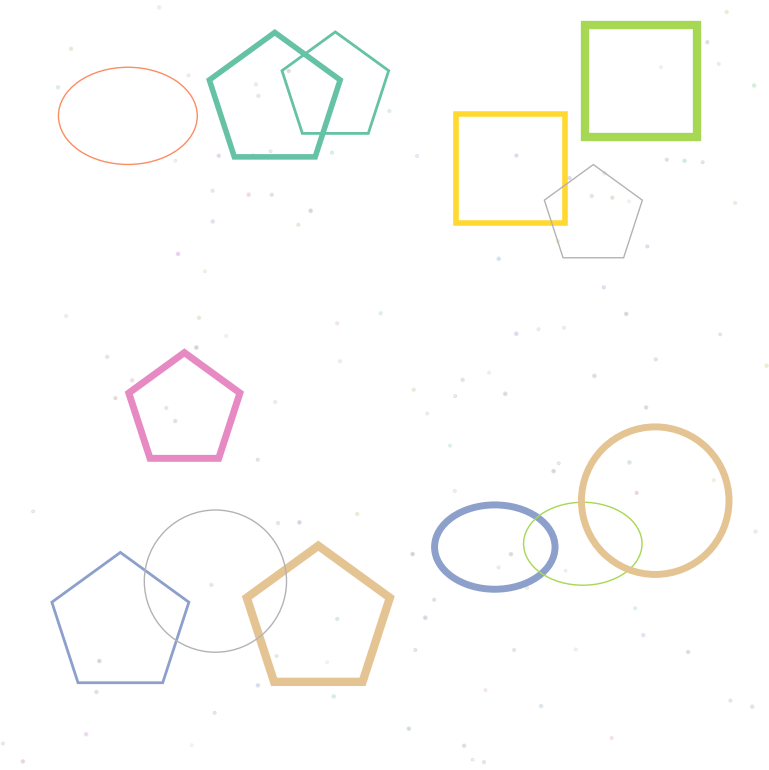[{"shape": "pentagon", "thickness": 1, "radius": 0.36, "center": [0.435, 0.886]}, {"shape": "pentagon", "thickness": 2, "radius": 0.45, "center": [0.357, 0.869]}, {"shape": "oval", "thickness": 0.5, "radius": 0.45, "center": [0.166, 0.85]}, {"shape": "pentagon", "thickness": 1, "radius": 0.47, "center": [0.156, 0.189]}, {"shape": "oval", "thickness": 2.5, "radius": 0.39, "center": [0.643, 0.29]}, {"shape": "pentagon", "thickness": 2.5, "radius": 0.38, "center": [0.239, 0.466]}, {"shape": "square", "thickness": 3, "radius": 0.36, "center": [0.832, 0.895]}, {"shape": "oval", "thickness": 0.5, "radius": 0.38, "center": [0.757, 0.294]}, {"shape": "square", "thickness": 2, "radius": 0.35, "center": [0.663, 0.781]}, {"shape": "pentagon", "thickness": 3, "radius": 0.49, "center": [0.413, 0.194]}, {"shape": "circle", "thickness": 2.5, "radius": 0.48, "center": [0.851, 0.35]}, {"shape": "circle", "thickness": 0.5, "radius": 0.46, "center": [0.28, 0.245]}, {"shape": "pentagon", "thickness": 0.5, "radius": 0.33, "center": [0.771, 0.719]}]